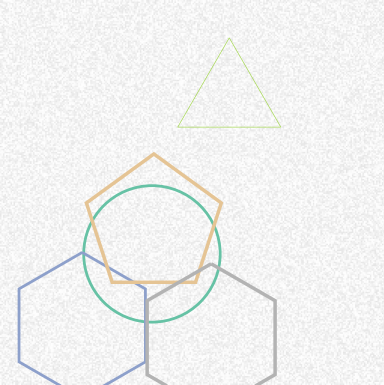[{"shape": "circle", "thickness": 2, "radius": 0.89, "center": [0.395, 0.341]}, {"shape": "hexagon", "thickness": 2, "radius": 0.95, "center": [0.214, 0.155]}, {"shape": "triangle", "thickness": 0.5, "radius": 0.77, "center": [0.596, 0.747]}, {"shape": "pentagon", "thickness": 2.5, "radius": 0.92, "center": [0.4, 0.416]}, {"shape": "hexagon", "thickness": 2.5, "radius": 0.96, "center": [0.548, 0.123]}]